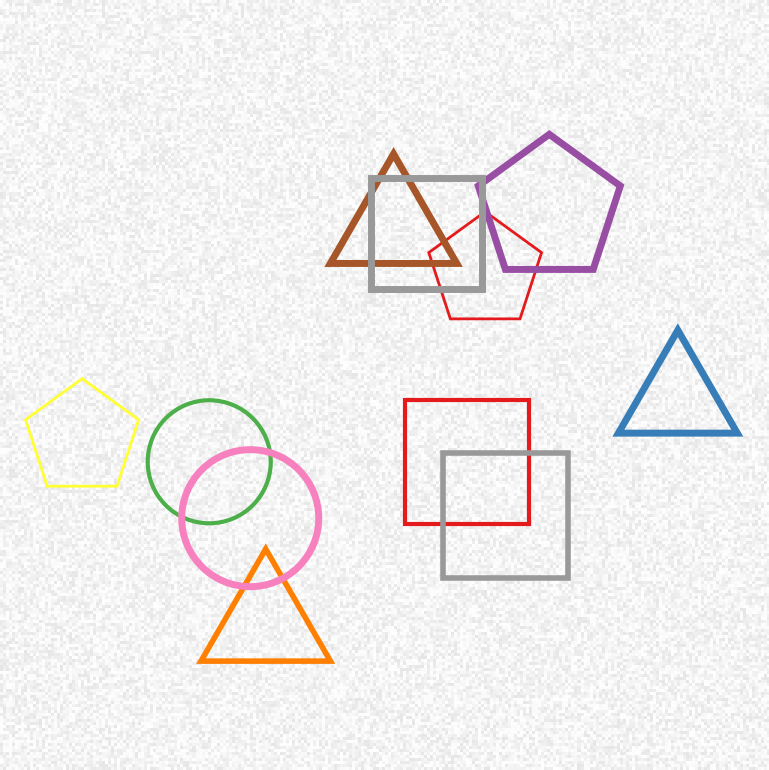[{"shape": "square", "thickness": 1.5, "radius": 0.4, "center": [0.606, 0.4]}, {"shape": "pentagon", "thickness": 1, "radius": 0.38, "center": [0.63, 0.648]}, {"shape": "triangle", "thickness": 2.5, "radius": 0.45, "center": [0.88, 0.482]}, {"shape": "circle", "thickness": 1.5, "radius": 0.4, "center": [0.272, 0.4]}, {"shape": "pentagon", "thickness": 2.5, "radius": 0.48, "center": [0.713, 0.729]}, {"shape": "triangle", "thickness": 2, "radius": 0.49, "center": [0.345, 0.19]}, {"shape": "pentagon", "thickness": 1, "radius": 0.39, "center": [0.107, 0.431]}, {"shape": "triangle", "thickness": 2.5, "radius": 0.47, "center": [0.511, 0.705]}, {"shape": "circle", "thickness": 2.5, "radius": 0.44, "center": [0.325, 0.327]}, {"shape": "square", "thickness": 2, "radius": 0.41, "center": [0.657, 0.331]}, {"shape": "square", "thickness": 2.5, "radius": 0.36, "center": [0.554, 0.697]}]